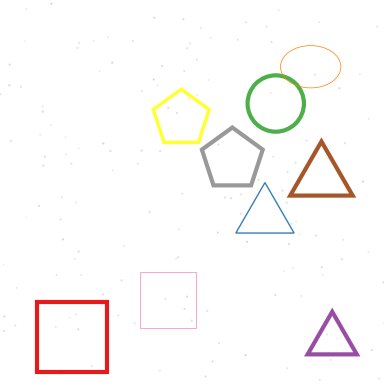[{"shape": "square", "thickness": 3, "radius": 0.45, "center": [0.187, 0.125]}, {"shape": "triangle", "thickness": 1, "radius": 0.44, "center": [0.688, 0.438]}, {"shape": "circle", "thickness": 3, "radius": 0.37, "center": [0.716, 0.731]}, {"shape": "triangle", "thickness": 3, "radius": 0.37, "center": [0.863, 0.116]}, {"shape": "oval", "thickness": 0.5, "radius": 0.39, "center": [0.807, 0.827]}, {"shape": "pentagon", "thickness": 2.5, "radius": 0.38, "center": [0.471, 0.692]}, {"shape": "triangle", "thickness": 3, "radius": 0.47, "center": [0.835, 0.539]}, {"shape": "square", "thickness": 0.5, "radius": 0.36, "center": [0.436, 0.22]}, {"shape": "pentagon", "thickness": 3, "radius": 0.42, "center": [0.603, 0.586]}]